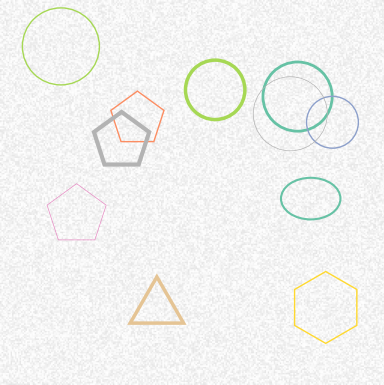[{"shape": "circle", "thickness": 2, "radius": 0.45, "center": [0.773, 0.749]}, {"shape": "oval", "thickness": 1.5, "radius": 0.39, "center": [0.807, 0.484]}, {"shape": "pentagon", "thickness": 1, "radius": 0.36, "center": [0.357, 0.691]}, {"shape": "circle", "thickness": 1, "radius": 0.34, "center": [0.863, 0.682]}, {"shape": "pentagon", "thickness": 0.5, "radius": 0.4, "center": [0.199, 0.442]}, {"shape": "circle", "thickness": 2.5, "radius": 0.39, "center": [0.559, 0.767]}, {"shape": "circle", "thickness": 1, "radius": 0.5, "center": [0.158, 0.879]}, {"shape": "hexagon", "thickness": 1, "radius": 0.47, "center": [0.846, 0.201]}, {"shape": "triangle", "thickness": 2.5, "radius": 0.4, "center": [0.407, 0.201]}, {"shape": "pentagon", "thickness": 3, "radius": 0.38, "center": [0.316, 0.634]}, {"shape": "circle", "thickness": 0.5, "radius": 0.48, "center": [0.754, 0.704]}]